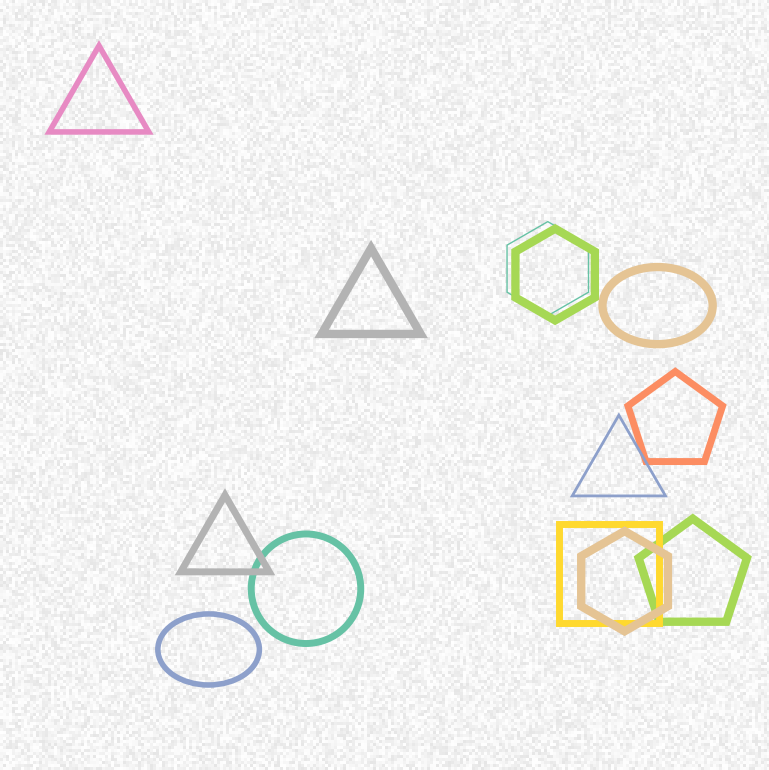[{"shape": "hexagon", "thickness": 0.5, "radius": 0.31, "center": [0.711, 0.651]}, {"shape": "circle", "thickness": 2.5, "radius": 0.36, "center": [0.397, 0.235]}, {"shape": "pentagon", "thickness": 2.5, "radius": 0.32, "center": [0.877, 0.453]}, {"shape": "triangle", "thickness": 1, "radius": 0.35, "center": [0.804, 0.391]}, {"shape": "oval", "thickness": 2, "radius": 0.33, "center": [0.271, 0.157]}, {"shape": "triangle", "thickness": 2, "radius": 0.37, "center": [0.129, 0.866]}, {"shape": "hexagon", "thickness": 3, "radius": 0.3, "center": [0.721, 0.643]}, {"shape": "pentagon", "thickness": 3, "radius": 0.37, "center": [0.9, 0.252]}, {"shape": "square", "thickness": 2.5, "radius": 0.32, "center": [0.791, 0.255]}, {"shape": "hexagon", "thickness": 3, "radius": 0.33, "center": [0.811, 0.245]}, {"shape": "oval", "thickness": 3, "radius": 0.36, "center": [0.854, 0.603]}, {"shape": "triangle", "thickness": 3, "radius": 0.37, "center": [0.482, 0.603]}, {"shape": "triangle", "thickness": 2.5, "radius": 0.33, "center": [0.292, 0.291]}]